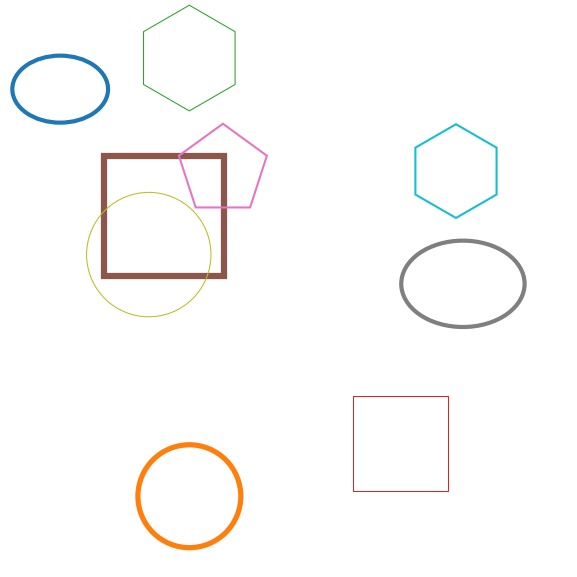[{"shape": "oval", "thickness": 2, "radius": 0.41, "center": [0.104, 0.845]}, {"shape": "circle", "thickness": 2.5, "radius": 0.45, "center": [0.328, 0.14]}, {"shape": "hexagon", "thickness": 0.5, "radius": 0.46, "center": [0.328, 0.899]}, {"shape": "square", "thickness": 0.5, "radius": 0.41, "center": [0.693, 0.231]}, {"shape": "square", "thickness": 3, "radius": 0.52, "center": [0.283, 0.626]}, {"shape": "pentagon", "thickness": 1, "radius": 0.4, "center": [0.386, 0.705]}, {"shape": "oval", "thickness": 2, "radius": 0.53, "center": [0.802, 0.508]}, {"shape": "circle", "thickness": 0.5, "radius": 0.54, "center": [0.258, 0.558]}, {"shape": "hexagon", "thickness": 1, "radius": 0.41, "center": [0.79, 0.703]}]